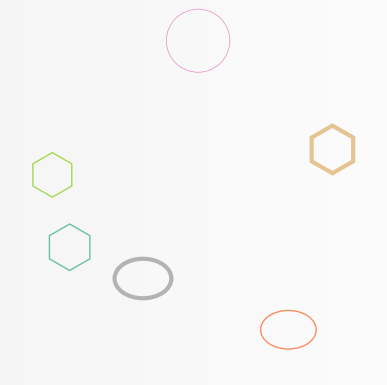[{"shape": "hexagon", "thickness": 1, "radius": 0.3, "center": [0.18, 0.358]}, {"shape": "oval", "thickness": 1, "radius": 0.36, "center": [0.744, 0.144]}, {"shape": "circle", "thickness": 0.5, "radius": 0.41, "center": [0.511, 0.894]}, {"shape": "hexagon", "thickness": 1, "radius": 0.29, "center": [0.135, 0.546]}, {"shape": "hexagon", "thickness": 3, "radius": 0.31, "center": [0.858, 0.612]}, {"shape": "oval", "thickness": 3, "radius": 0.37, "center": [0.369, 0.277]}]